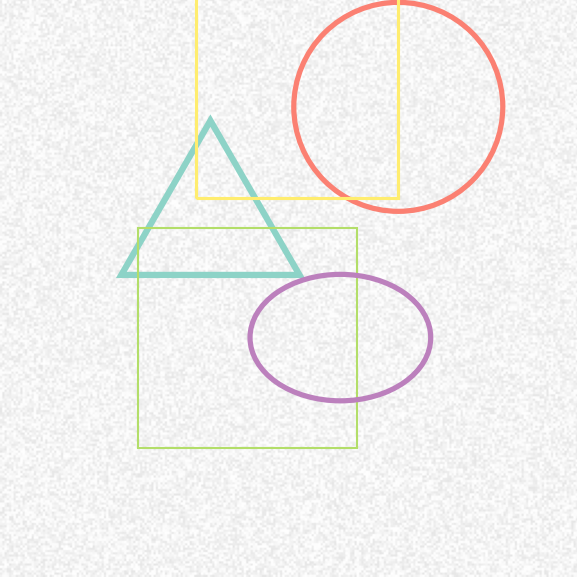[{"shape": "triangle", "thickness": 3, "radius": 0.89, "center": [0.364, 0.612]}, {"shape": "circle", "thickness": 2.5, "radius": 0.9, "center": [0.69, 0.814]}, {"shape": "square", "thickness": 1, "radius": 0.95, "center": [0.429, 0.414]}, {"shape": "oval", "thickness": 2.5, "radius": 0.78, "center": [0.589, 0.415]}, {"shape": "square", "thickness": 1.5, "radius": 0.87, "center": [0.515, 0.83]}]